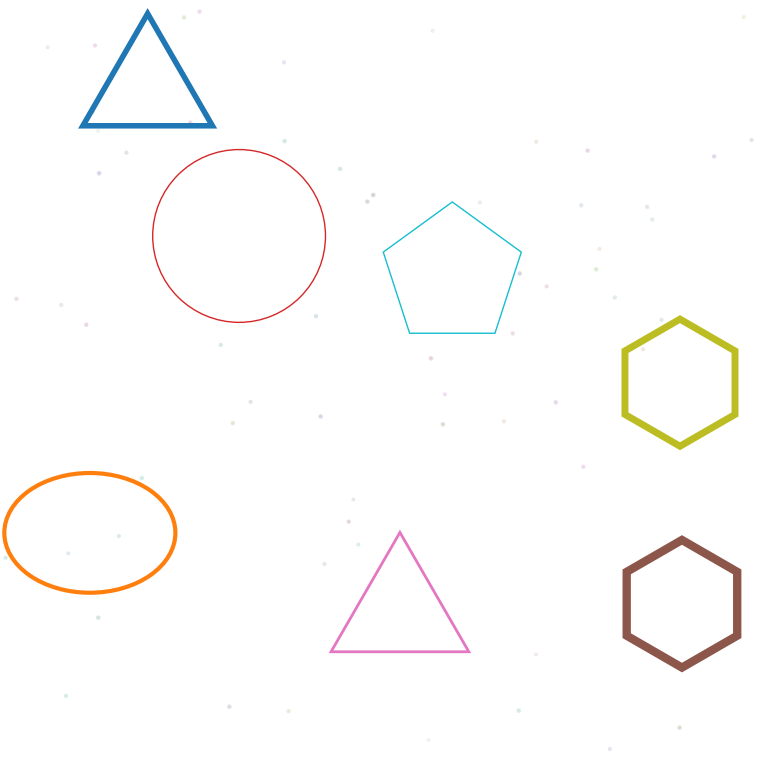[{"shape": "triangle", "thickness": 2, "radius": 0.49, "center": [0.192, 0.885]}, {"shape": "oval", "thickness": 1.5, "radius": 0.56, "center": [0.117, 0.308]}, {"shape": "circle", "thickness": 0.5, "radius": 0.56, "center": [0.311, 0.694]}, {"shape": "hexagon", "thickness": 3, "radius": 0.41, "center": [0.886, 0.216]}, {"shape": "triangle", "thickness": 1, "radius": 0.52, "center": [0.519, 0.205]}, {"shape": "hexagon", "thickness": 2.5, "radius": 0.41, "center": [0.883, 0.503]}, {"shape": "pentagon", "thickness": 0.5, "radius": 0.47, "center": [0.587, 0.643]}]